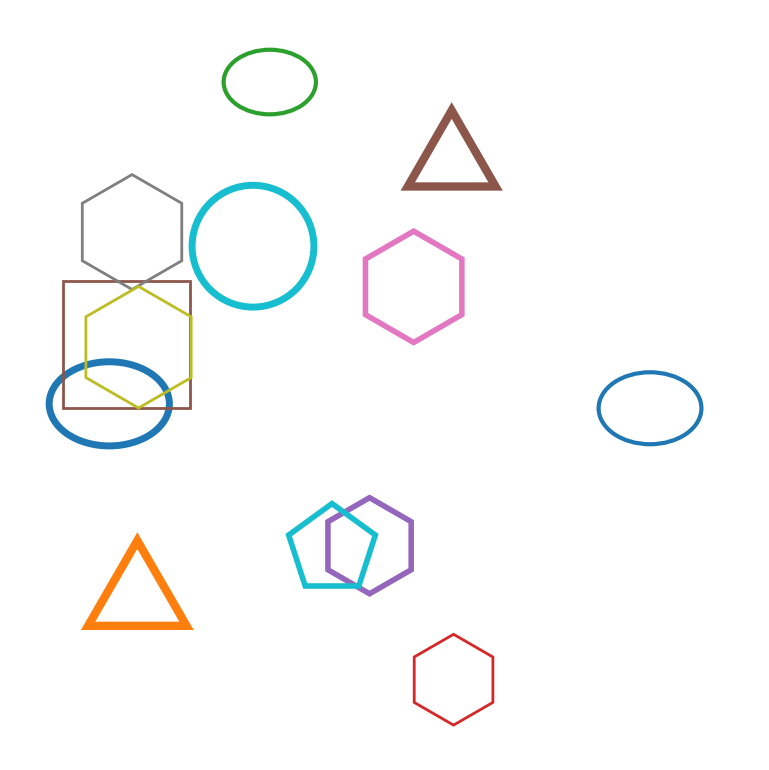[{"shape": "oval", "thickness": 2.5, "radius": 0.39, "center": [0.142, 0.476]}, {"shape": "oval", "thickness": 1.5, "radius": 0.33, "center": [0.844, 0.47]}, {"shape": "triangle", "thickness": 3, "radius": 0.37, "center": [0.178, 0.224]}, {"shape": "oval", "thickness": 1.5, "radius": 0.3, "center": [0.35, 0.893]}, {"shape": "hexagon", "thickness": 1, "radius": 0.29, "center": [0.589, 0.117]}, {"shape": "hexagon", "thickness": 2, "radius": 0.31, "center": [0.48, 0.291]}, {"shape": "square", "thickness": 1, "radius": 0.41, "center": [0.164, 0.553]}, {"shape": "triangle", "thickness": 3, "radius": 0.33, "center": [0.587, 0.791]}, {"shape": "hexagon", "thickness": 2, "radius": 0.36, "center": [0.537, 0.627]}, {"shape": "hexagon", "thickness": 1, "radius": 0.37, "center": [0.171, 0.699]}, {"shape": "hexagon", "thickness": 1, "radius": 0.39, "center": [0.18, 0.549]}, {"shape": "pentagon", "thickness": 2, "radius": 0.3, "center": [0.431, 0.287]}, {"shape": "circle", "thickness": 2.5, "radius": 0.4, "center": [0.329, 0.68]}]